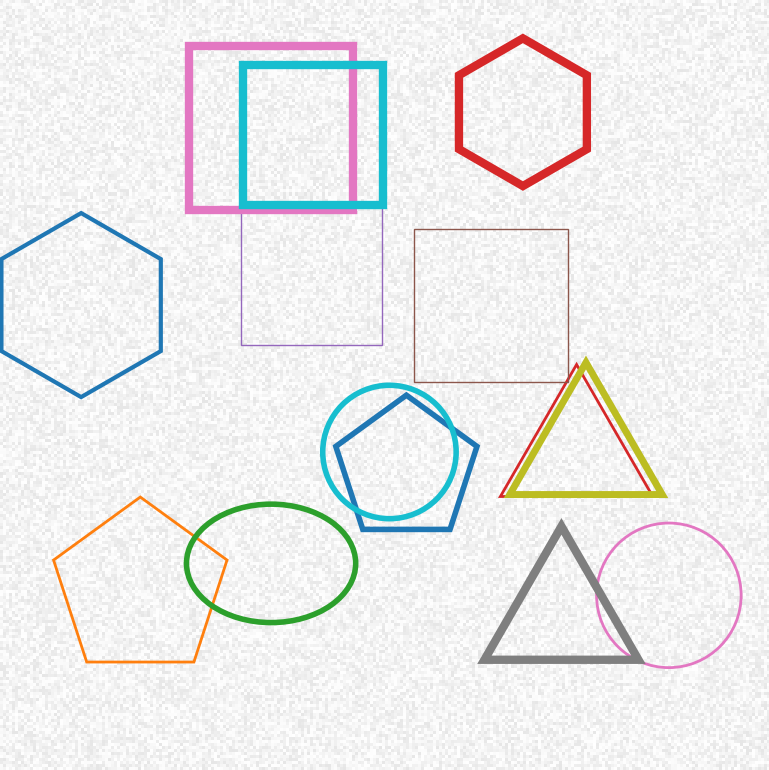[{"shape": "hexagon", "thickness": 1.5, "radius": 0.6, "center": [0.105, 0.604]}, {"shape": "pentagon", "thickness": 2, "radius": 0.48, "center": [0.528, 0.39]}, {"shape": "pentagon", "thickness": 1, "radius": 0.59, "center": [0.182, 0.236]}, {"shape": "oval", "thickness": 2, "radius": 0.55, "center": [0.352, 0.268]}, {"shape": "triangle", "thickness": 1, "radius": 0.57, "center": [0.749, 0.412]}, {"shape": "hexagon", "thickness": 3, "radius": 0.48, "center": [0.679, 0.854]}, {"shape": "square", "thickness": 0.5, "radius": 0.46, "center": [0.405, 0.644]}, {"shape": "square", "thickness": 0.5, "radius": 0.5, "center": [0.638, 0.603]}, {"shape": "square", "thickness": 3, "radius": 0.53, "center": [0.352, 0.834]}, {"shape": "circle", "thickness": 1, "radius": 0.47, "center": [0.869, 0.227]}, {"shape": "triangle", "thickness": 3, "radius": 0.58, "center": [0.729, 0.201]}, {"shape": "triangle", "thickness": 2.5, "radius": 0.57, "center": [0.761, 0.415]}, {"shape": "square", "thickness": 3, "radius": 0.45, "center": [0.407, 0.825]}, {"shape": "circle", "thickness": 2, "radius": 0.43, "center": [0.506, 0.413]}]